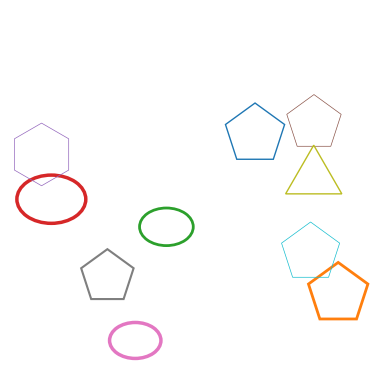[{"shape": "pentagon", "thickness": 1, "radius": 0.4, "center": [0.662, 0.652]}, {"shape": "pentagon", "thickness": 2, "radius": 0.41, "center": [0.878, 0.237]}, {"shape": "oval", "thickness": 2, "radius": 0.35, "center": [0.432, 0.411]}, {"shape": "oval", "thickness": 2.5, "radius": 0.45, "center": [0.133, 0.483]}, {"shape": "hexagon", "thickness": 0.5, "radius": 0.41, "center": [0.108, 0.599]}, {"shape": "pentagon", "thickness": 0.5, "radius": 0.37, "center": [0.816, 0.68]}, {"shape": "oval", "thickness": 2.5, "radius": 0.33, "center": [0.351, 0.116]}, {"shape": "pentagon", "thickness": 1.5, "radius": 0.36, "center": [0.279, 0.281]}, {"shape": "triangle", "thickness": 1, "radius": 0.42, "center": [0.815, 0.539]}, {"shape": "pentagon", "thickness": 0.5, "radius": 0.4, "center": [0.807, 0.344]}]